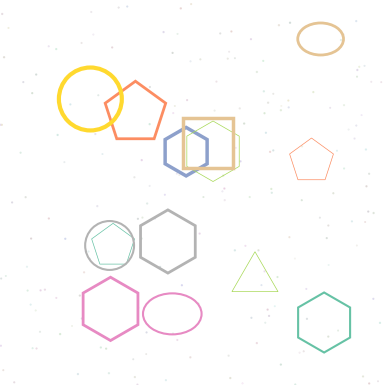[{"shape": "hexagon", "thickness": 1.5, "radius": 0.39, "center": [0.842, 0.162]}, {"shape": "pentagon", "thickness": 0.5, "radius": 0.29, "center": [0.294, 0.361]}, {"shape": "pentagon", "thickness": 2, "radius": 0.41, "center": [0.352, 0.706]}, {"shape": "pentagon", "thickness": 0.5, "radius": 0.3, "center": [0.809, 0.582]}, {"shape": "hexagon", "thickness": 2.5, "radius": 0.31, "center": [0.483, 0.606]}, {"shape": "oval", "thickness": 1.5, "radius": 0.38, "center": [0.447, 0.185]}, {"shape": "hexagon", "thickness": 2, "radius": 0.41, "center": [0.287, 0.198]}, {"shape": "triangle", "thickness": 0.5, "radius": 0.35, "center": [0.662, 0.277]}, {"shape": "hexagon", "thickness": 0.5, "radius": 0.39, "center": [0.553, 0.607]}, {"shape": "circle", "thickness": 3, "radius": 0.41, "center": [0.235, 0.743]}, {"shape": "square", "thickness": 2.5, "radius": 0.32, "center": [0.539, 0.629]}, {"shape": "oval", "thickness": 2, "radius": 0.3, "center": [0.833, 0.899]}, {"shape": "hexagon", "thickness": 2, "radius": 0.41, "center": [0.436, 0.373]}, {"shape": "circle", "thickness": 1.5, "radius": 0.32, "center": [0.285, 0.362]}]